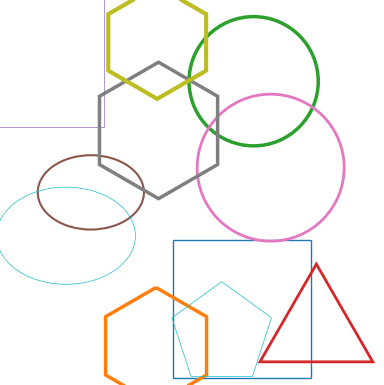[{"shape": "square", "thickness": 1, "radius": 0.89, "center": [0.628, 0.198]}, {"shape": "hexagon", "thickness": 2.5, "radius": 0.76, "center": [0.405, 0.102]}, {"shape": "circle", "thickness": 2.5, "radius": 0.84, "center": [0.659, 0.789]}, {"shape": "triangle", "thickness": 2, "radius": 0.85, "center": [0.822, 0.145]}, {"shape": "square", "thickness": 0.5, "radius": 0.84, "center": [0.102, 0.84]}, {"shape": "oval", "thickness": 1.5, "radius": 0.69, "center": [0.236, 0.5]}, {"shape": "circle", "thickness": 2, "radius": 0.95, "center": [0.703, 0.565]}, {"shape": "hexagon", "thickness": 2.5, "radius": 0.89, "center": [0.412, 0.661]}, {"shape": "hexagon", "thickness": 3, "radius": 0.73, "center": [0.408, 0.89]}, {"shape": "oval", "thickness": 0.5, "radius": 0.9, "center": [0.171, 0.388]}, {"shape": "pentagon", "thickness": 0.5, "radius": 0.68, "center": [0.576, 0.132]}]